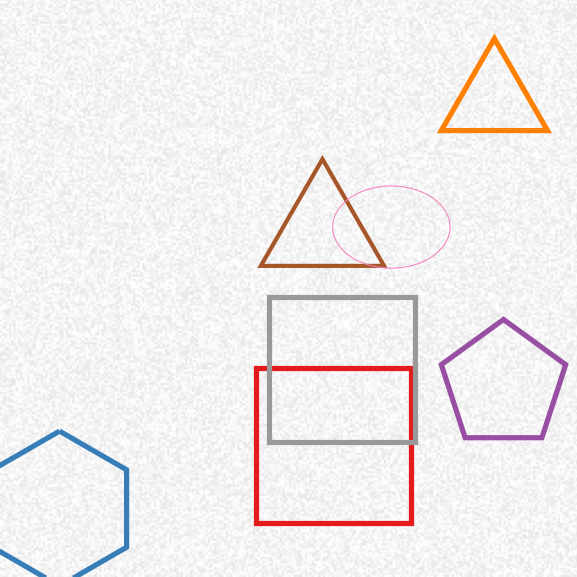[{"shape": "square", "thickness": 2.5, "radius": 0.67, "center": [0.578, 0.228]}, {"shape": "hexagon", "thickness": 2.5, "radius": 0.67, "center": [0.103, 0.119]}, {"shape": "pentagon", "thickness": 2.5, "radius": 0.57, "center": [0.872, 0.333]}, {"shape": "triangle", "thickness": 2.5, "radius": 0.53, "center": [0.856, 0.826]}, {"shape": "triangle", "thickness": 2, "radius": 0.62, "center": [0.558, 0.6]}, {"shape": "oval", "thickness": 0.5, "radius": 0.51, "center": [0.678, 0.606]}, {"shape": "square", "thickness": 2.5, "radius": 0.63, "center": [0.592, 0.359]}]